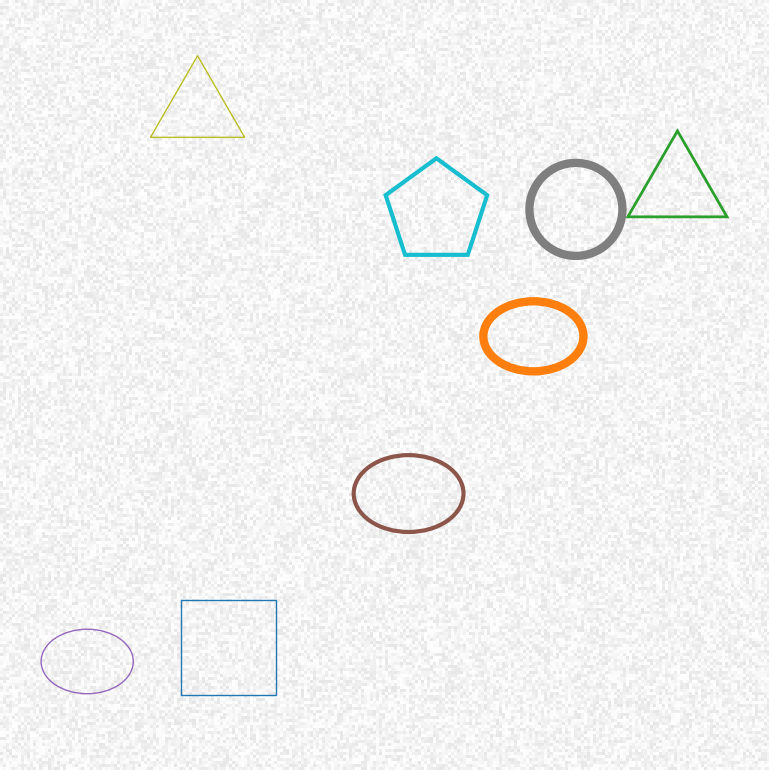[{"shape": "square", "thickness": 0.5, "radius": 0.31, "center": [0.297, 0.159]}, {"shape": "oval", "thickness": 3, "radius": 0.32, "center": [0.693, 0.563]}, {"shape": "triangle", "thickness": 1, "radius": 0.37, "center": [0.88, 0.756]}, {"shape": "oval", "thickness": 0.5, "radius": 0.3, "center": [0.113, 0.141]}, {"shape": "oval", "thickness": 1.5, "radius": 0.36, "center": [0.531, 0.359]}, {"shape": "circle", "thickness": 3, "radius": 0.3, "center": [0.748, 0.728]}, {"shape": "triangle", "thickness": 0.5, "radius": 0.35, "center": [0.257, 0.857]}, {"shape": "pentagon", "thickness": 1.5, "radius": 0.35, "center": [0.567, 0.725]}]